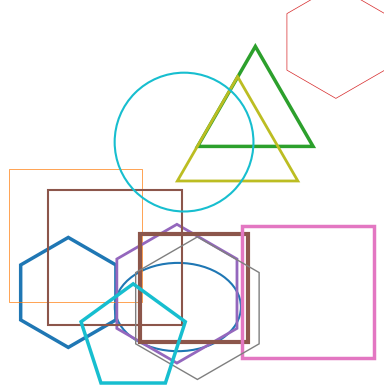[{"shape": "hexagon", "thickness": 2.5, "radius": 0.71, "center": [0.177, 0.24]}, {"shape": "oval", "thickness": 1.5, "radius": 0.82, "center": [0.462, 0.202]}, {"shape": "square", "thickness": 0.5, "radius": 0.86, "center": [0.195, 0.388]}, {"shape": "triangle", "thickness": 2.5, "radius": 0.87, "center": [0.663, 0.706]}, {"shape": "hexagon", "thickness": 0.5, "radius": 0.73, "center": [0.872, 0.891]}, {"shape": "hexagon", "thickness": 2, "radius": 0.9, "center": [0.46, 0.237]}, {"shape": "square", "thickness": 3, "radius": 0.71, "center": [0.504, 0.252]}, {"shape": "square", "thickness": 1.5, "radius": 0.87, "center": [0.299, 0.33]}, {"shape": "square", "thickness": 2.5, "radius": 0.86, "center": [0.8, 0.241]}, {"shape": "hexagon", "thickness": 1, "radius": 0.93, "center": [0.513, 0.2]}, {"shape": "triangle", "thickness": 2, "radius": 0.9, "center": [0.617, 0.62]}, {"shape": "pentagon", "thickness": 2.5, "radius": 0.71, "center": [0.346, 0.12]}, {"shape": "circle", "thickness": 1.5, "radius": 0.9, "center": [0.478, 0.631]}]